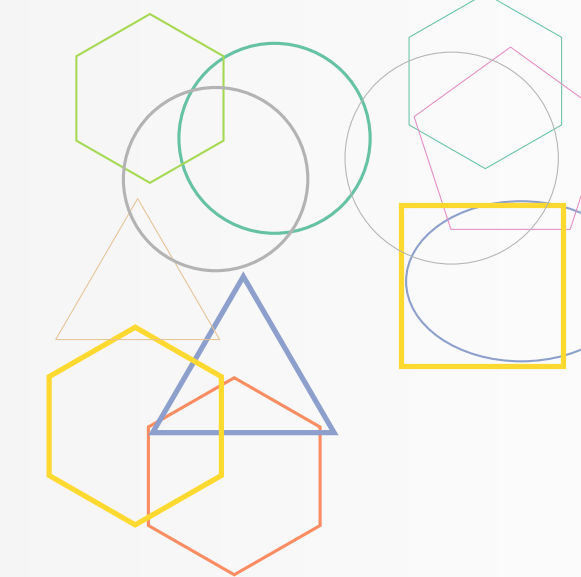[{"shape": "hexagon", "thickness": 0.5, "radius": 0.76, "center": [0.835, 0.859]}, {"shape": "circle", "thickness": 1.5, "radius": 0.82, "center": [0.472, 0.76]}, {"shape": "hexagon", "thickness": 1.5, "radius": 0.85, "center": [0.403, 0.174]}, {"shape": "triangle", "thickness": 2.5, "radius": 0.9, "center": [0.419, 0.34]}, {"shape": "oval", "thickness": 1, "radius": 0.99, "center": [0.897, 0.512]}, {"shape": "pentagon", "thickness": 0.5, "radius": 0.87, "center": [0.878, 0.743]}, {"shape": "hexagon", "thickness": 1, "radius": 0.73, "center": [0.258, 0.829]}, {"shape": "square", "thickness": 2.5, "radius": 0.7, "center": [0.829, 0.505]}, {"shape": "hexagon", "thickness": 2.5, "radius": 0.86, "center": [0.233, 0.261]}, {"shape": "triangle", "thickness": 0.5, "radius": 0.81, "center": [0.237, 0.493]}, {"shape": "circle", "thickness": 0.5, "radius": 0.92, "center": [0.777, 0.725]}, {"shape": "circle", "thickness": 1.5, "radius": 0.79, "center": [0.371, 0.689]}]